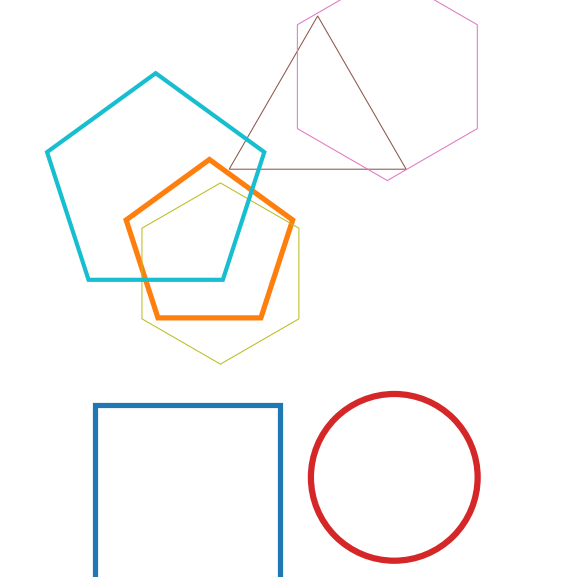[{"shape": "square", "thickness": 2.5, "radius": 0.8, "center": [0.325, 0.138]}, {"shape": "pentagon", "thickness": 2.5, "radius": 0.76, "center": [0.363, 0.571]}, {"shape": "circle", "thickness": 3, "radius": 0.72, "center": [0.683, 0.173]}, {"shape": "triangle", "thickness": 0.5, "radius": 0.88, "center": [0.55, 0.795]}, {"shape": "hexagon", "thickness": 0.5, "radius": 0.9, "center": [0.671, 0.866]}, {"shape": "hexagon", "thickness": 0.5, "radius": 0.78, "center": [0.382, 0.525]}, {"shape": "pentagon", "thickness": 2, "radius": 0.99, "center": [0.27, 0.675]}]